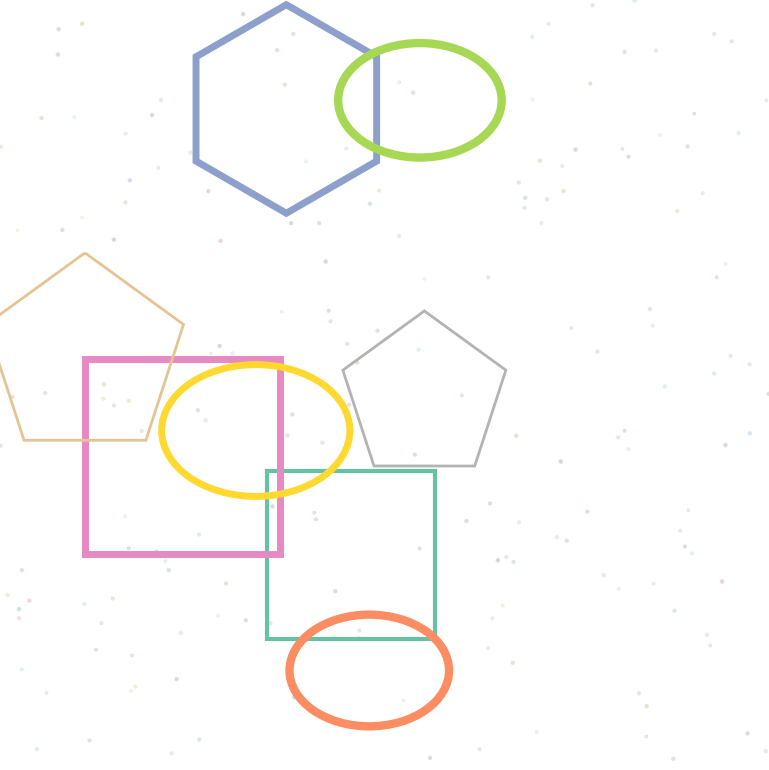[{"shape": "square", "thickness": 1.5, "radius": 0.54, "center": [0.456, 0.279]}, {"shape": "oval", "thickness": 3, "radius": 0.52, "center": [0.48, 0.129]}, {"shape": "hexagon", "thickness": 2.5, "radius": 0.68, "center": [0.372, 0.858]}, {"shape": "square", "thickness": 2.5, "radius": 0.63, "center": [0.237, 0.407]}, {"shape": "oval", "thickness": 3, "radius": 0.53, "center": [0.545, 0.87]}, {"shape": "oval", "thickness": 2.5, "radius": 0.61, "center": [0.332, 0.441]}, {"shape": "pentagon", "thickness": 1, "radius": 0.67, "center": [0.11, 0.537]}, {"shape": "pentagon", "thickness": 1, "radius": 0.56, "center": [0.551, 0.485]}]